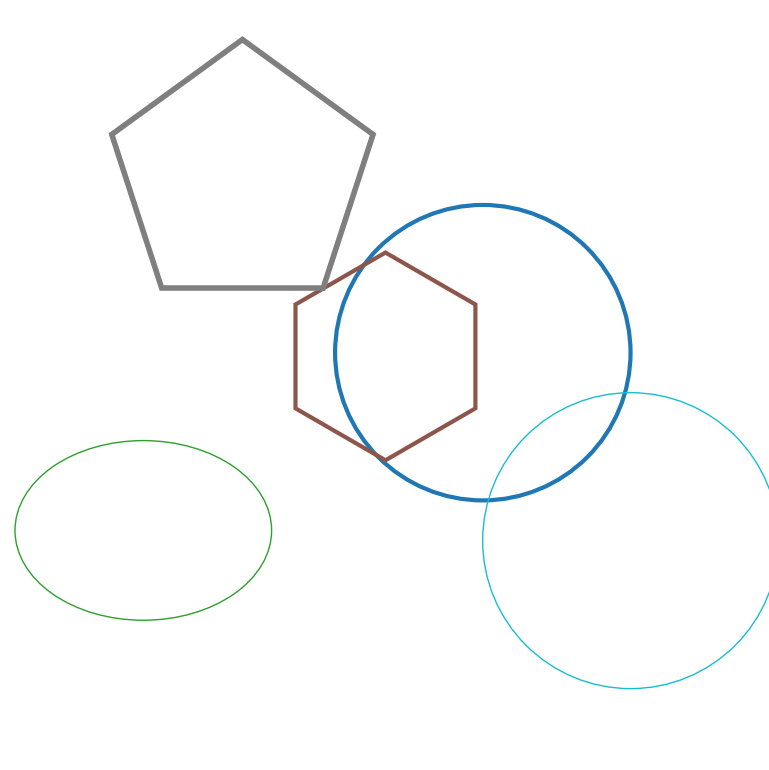[{"shape": "circle", "thickness": 1.5, "radius": 0.96, "center": [0.627, 0.542]}, {"shape": "oval", "thickness": 0.5, "radius": 0.83, "center": [0.186, 0.311]}, {"shape": "hexagon", "thickness": 1.5, "radius": 0.67, "center": [0.501, 0.537]}, {"shape": "pentagon", "thickness": 2, "radius": 0.89, "center": [0.315, 0.77]}, {"shape": "circle", "thickness": 0.5, "radius": 0.96, "center": [0.819, 0.298]}]